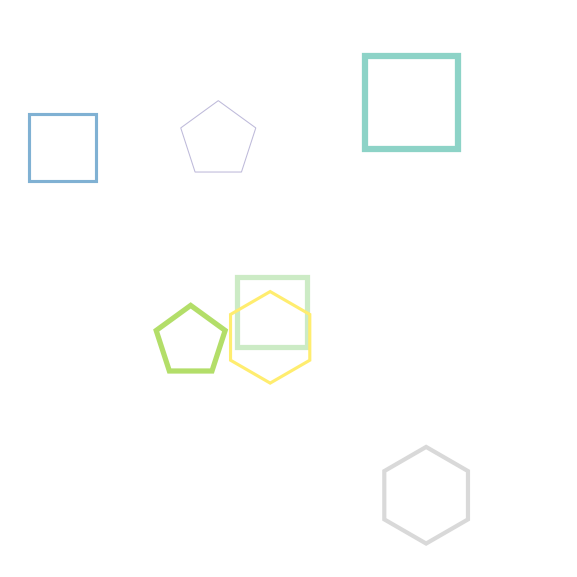[{"shape": "square", "thickness": 3, "radius": 0.41, "center": [0.712, 0.822]}, {"shape": "pentagon", "thickness": 0.5, "radius": 0.34, "center": [0.378, 0.757]}, {"shape": "square", "thickness": 1.5, "radius": 0.29, "center": [0.108, 0.744]}, {"shape": "pentagon", "thickness": 2.5, "radius": 0.31, "center": [0.33, 0.408]}, {"shape": "hexagon", "thickness": 2, "radius": 0.42, "center": [0.738, 0.142]}, {"shape": "square", "thickness": 2.5, "radius": 0.3, "center": [0.471, 0.458]}, {"shape": "hexagon", "thickness": 1.5, "radius": 0.4, "center": [0.468, 0.415]}]